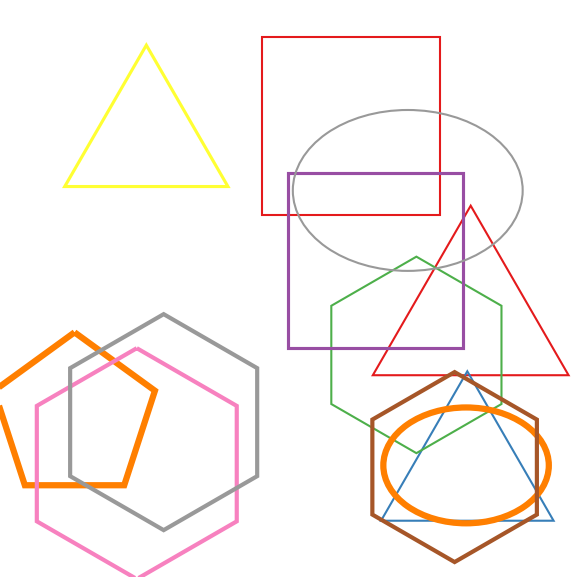[{"shape": "triangle", "thickness": 1, "radius": 0.98, "center": [0.815, 0.447]}, {"shape": "square", "thickness": 1, "radius": 0.77, "center": [0.608, 0.781]}, {"shape": "triangle", "thickness": 1, "radius": 0.86, "center": [0.809, 0.184]}, {"shape": "hexagon", "thickness": 1, "radius": 0.85, "center": [0.721, 0.385]}, {"shape": "square", "thickness": 1.5, "radius": 0.75, "center": [0.65, 0.548]}, {"shape": "oval", "thickness": 3, "radius": 0.72, "center": [0.807, 0.193]}, {"shape": "pentagon", "thickness": 3, "radius": 0.73, "center": [0.129, 0.277]}, {"shape": "triangle", "thickness": 1.5, "radius": 0.82, "center": [0.253, 0.758]}, {"shape": "hexagon", "thickness": 2, "radius": 0.82, "center": [0.787, 0.19]}, {"shape": "hexagon", "thickness": 2, "radius": 1.0, "center": [0.237, 0.196]}, {"shape": "oval", "thickness": 1, "radius": 1.0, "center": [0.706, 0.669]}, {"shape": "hexagon", "thickness": 2, "radius": 0.93, "center": [0.283, 0.268]}]